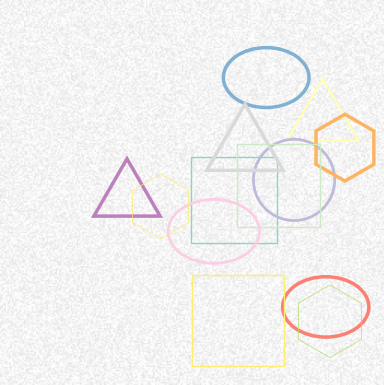[{"shape": "square", "thickness": 1, "radius": 0.56, "center": [0.608, 0.48]}, {"shape": "triangle", "thickness": 1.5, "radius": 0.54, "center": [0.838, 0.688]}, {"shape": "circle", "thickness": 2, "radius": 0.53, "center": [0.764, 0.533]}, {"shape": "oval", "thickness": 2.5, "radius": 0.56, "center": [0.846, 0.203]}, {"shape": "oval", "thickness": 2.5, "radius": 0.56, "center": [0.691, 0.798]}, {"shape": "hexagon", "thickness": 2.5, "radius": 0.43, "center": [0.896, 0.616]}, {"shape": "hexagon", "thickness": 0.5, "radius": 0.47, "center": [0.857, 0.166]}, {"shape": "oval", "thickness": 2, "radius": 0.59, "center": [0.555, 0.399]}, {"shape": "triangle", "thickness": 2.5, "radius": 0.57, "center": [0.636, 0.615]}, {"shape": "triangle", "thickness": 2.5, "radius": 0.5, "center": [0.33, 0.488]}, {"shape": "square", "thickness": 1, "radius": 0.54, "center": [0.723, 0.518]}, {"shape": "square", "thickness": 1, "radius": 0.6, "center": [0.619, 0.168]}, {"shape": "hexagon", "thickness": 0.5, "radius": 0.42, "center": [0.417, 0.463]}]